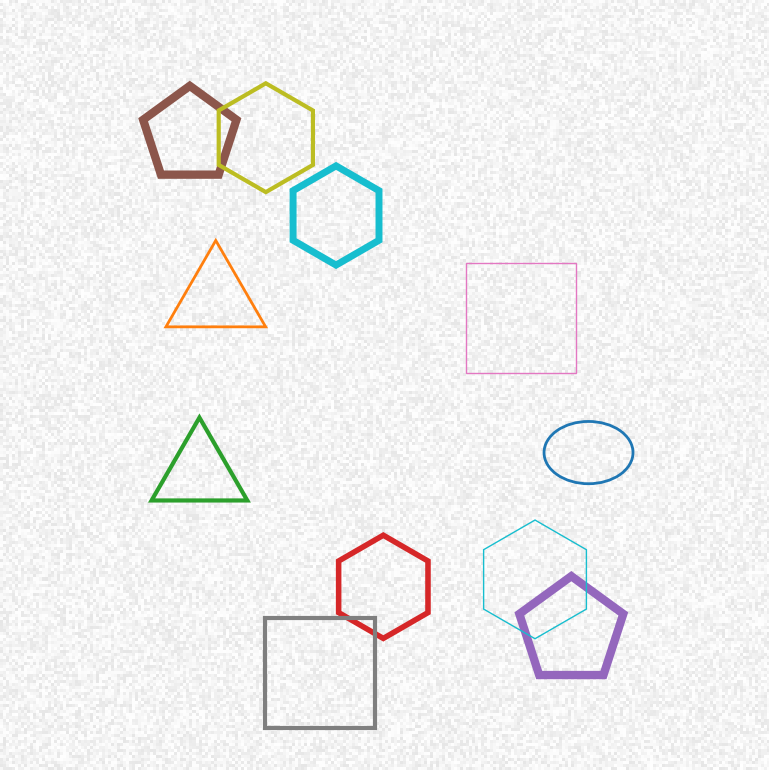[{"shape": "oval", "thickness": 1, "radius": 0.29, "center": [0.764, 0.412]}, {"shape": "triangle", "thickness": 1, "radius": 0.37, "center": [0.28, 0.613]}, {"shape": "triangle", "thickness": 1.5, "radius": 0.36, "center": [0.259, 0.386]}, {"shape": "hexagon", "thickness": 2, "radius": 0.33, "center": [0.498, 0.238]}, {"shape": "pentagon", "thickness": 3, "radius": 0.35, "center": [0.742, 0.181]}, {"shape": "pentagon", "thickness": 3, "radius": 0.32, "center": [0.246, 0.825]}, {"shape": "square", "thickness": 0.5, "radius": 0.36, "center": [0.677, 0.587]}, {"shape": "square", "thickness": 1.5, "radius": 0.36, "center": [0.415, 0.126]}, {"shape": "hexagon", "thickness": 1.5, "radius": 0.35, "center": [0.345, 0.821]}, {"shape": "hexagon", "thickness": 2.5, "radius": 0.32, "center": [0.436, 0.72]}, {"shape": "hexagon", "thickness": 0.5, "radius": 0.39, "center": [0.695, 0.248]}]